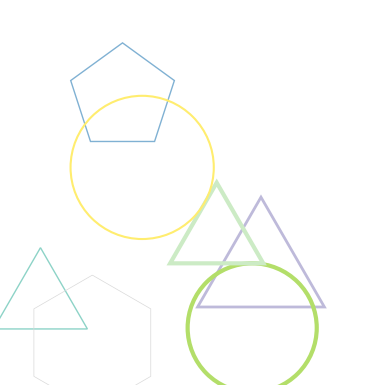[{"shape": "triangle", "thickness": 1, "radius": 0.7, "center": [0.105, 0.216]}, {"shape": "triangle", "thickness": 2, "radius": 0.95, "center": [0.678, 0.298]}, {"shape": "pentagon", "thickness": 1, "radius": 0.71, "center": [0.318, 0.747]}, {"shape": "circle", "thickness": 3, "radius": 0.84, "center": [0.655, 0.148]}, {"shape": "hexagon", "thickness": 0.5, "radius": 0.88, "center": [0.24, 0.11]}, {"shape": "triangle", "thickness": 3, "radius": 0.7, "center": [0.563, 0.386]}, {"shape": "circle", "thickness": 1.5, "radius": 0.93, "center": [0.369, 0.565]}]